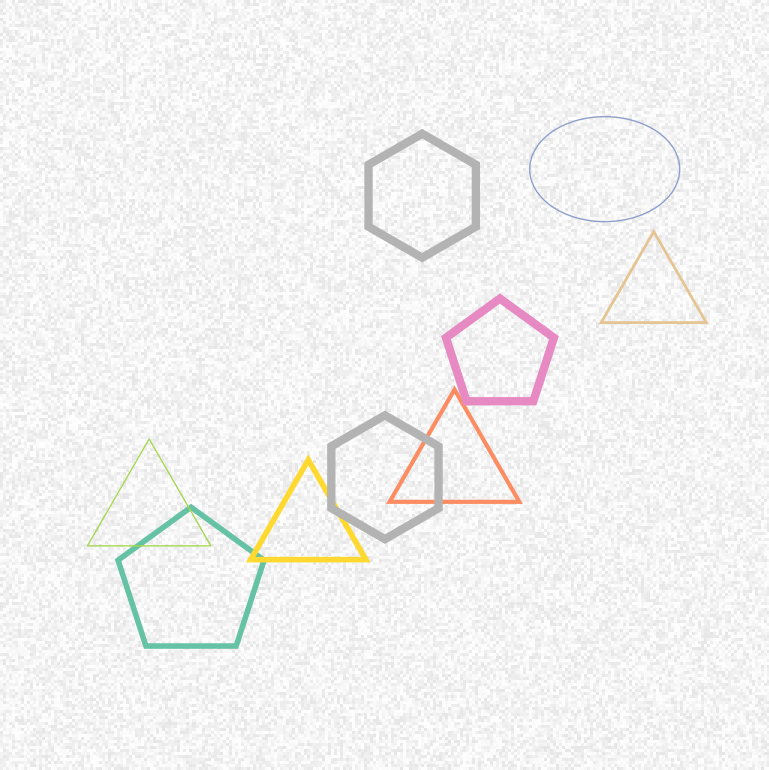[{"shape": "pentagon", "thickness": 2, "radius": 0.5, "center": [0.248, 0.242]}, {"shape": "triangle", "thickness": 1.5, "radius": 0.49, "center": [0.59, 0.397]}, {"shape": "oval", "thickness": 0.5, "radius": 0.49, "center": [0.785, 0.78]}, {"shape": "pentagon", "thickness": 3, "radius": 0.37, "center": [0.649, 0.539]}, {"shape": "triangle", "thickness": 0.5, "radius": 0.46, "center": [0.194, 0.337]}, {"shape": "triangle", "thickness": 2, "radius": 0.43, "center": [0.4, 0.316]}, {"shape": "triangle", "thickness": 1, "radius": 0.39, "center": [0.849, 0.62]}, {"shape": "hexagon", "thickness": 3, "radius": 0.4, "center": [0.548, 0.746]}, {"shape": "hexagon", "thickness": 3, "radius": 0.4, "center": [0.5, 0.38]}]